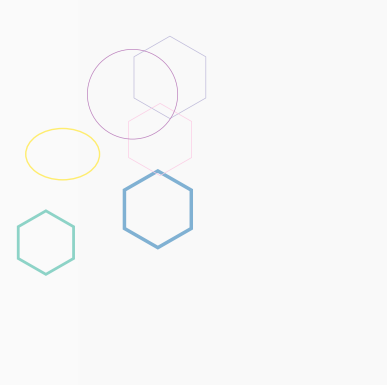[{"shape": "hexagon", "thickness": 2, "radius": 0.41, "center": [0.118, 0.37]}, {"shape": "hexagon", "thickness": 0.5, "radius": 0.54, "center": [0.438, 0.799]}, {"shape": "hexagon", "thickness": 2.5, "radius": 0.5, "center": [0.407, 0.456]}, {"shape": "hexagon", "thickness": 0.5, "radius": 0.47, "center": [0.413, 0.638]}, {"shape": "circle", "thickness": 0.5, "radius": 0.58, "center": [0.342, 0.755]}, {"shape": "oval", "thickness": 1, "radius": 0.48, "center": [0.162, 0.6]}]